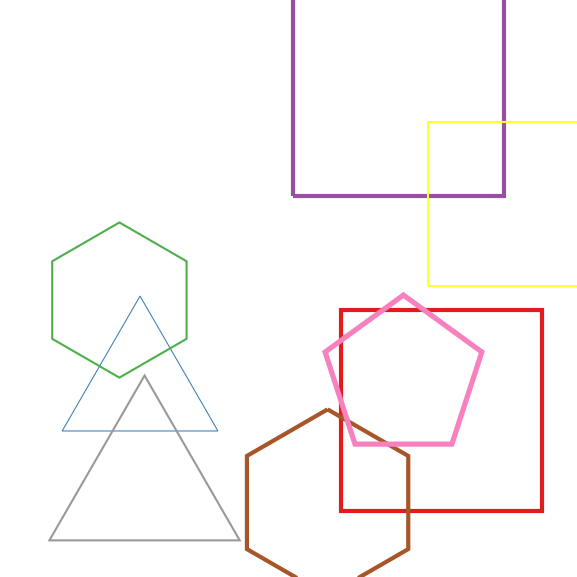[{"shape": "square", "thickness": 2, "radius": 0.87, "center": [0.764, 0.289]}, {"shape": "triangle", "thickness": 0.5, "radius": 0.78, "center": [0.243, 0.331]}, {"shape": "hexagon", "thickness": 1, "radius": 0.67, "center": [0.207, 0.48]}, {"shape": "square", "thickness": 2, "radius": 0.92, "center": [0.69, 0.843]}, {"shape": "square", "thickness": 1, "radius": 0.71, "center": [0.883, 0.645]}, {"shape": "hexagon", "thickness": 2, "radius": 0.81, "center": [0.567, 0.129]}, {"shape": "pentagon", "thickness": 2.5, "radius": 0.71, "center": [0.699, 0.346]}, {"shape": "triangle", "thickness": 1, "radius": 0.95, "center": [0.25, 0.159]}]